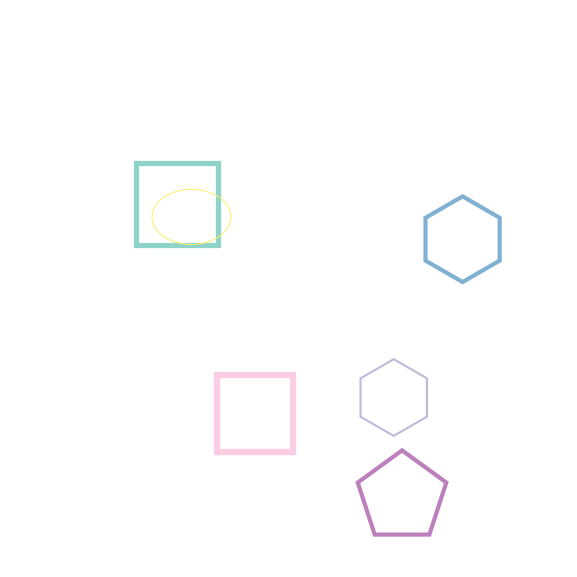[{"shape": "square", "thickness": 2.5, "radius": 0.35, "center": [0.307, 0.647]}, {"shape": "hexagon", "thickness": 1, "radius": 0.33, "center": [0.682, 0.311]}, {"shape": "hexagon", "thickness": 2, "radius": 0.37, "center": [0.801, 0.585]}, {"shape": "square", "thickness": 3, "radius": 0.33, "center": [0.441, 0.283]}, {"shape": "pentagon", "thickness": 2, "radius": 0.4, "center": [0.696, 0.139]}, {"shape": "oval", "thickness": 0.5, "radius": 0.34, "center": [0.331, 0.624]}]